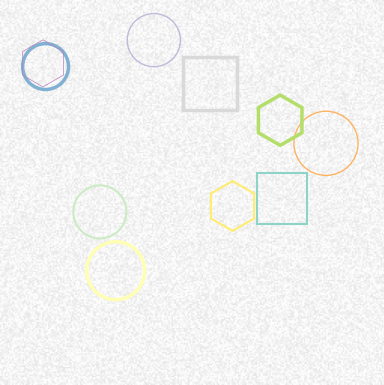[{"shape": "square", "thickness": 1.5, "radius": 0.33, "center": [0.733, 0.484]}, {"shape": "circle", "thickness": 2.5, "radius": 0.38, "center": [0.301, 0.297]}, {"shape": "circle", "thickness": 1, "radius": 0.35, "center": [0.4, 0.896]}, {"shape": "circle", "thickness": 2.5, "radius": 0.3, "center": [0.118, 0.827]}, {"shape": "circle", "thickness": 1, "radius": 0.42, "center": [0.847, 0.628]}, {"shape": "hexagon", "thickness": 2.5, "radius": 0.33, "center": [0.728, 0.688]}, {"shape": "square", "thickness": 2.5, "radius": 0.34, "center": [0.545, 0.782]}, {"shape": "hexagon", "thickness": 0.5, "radius": 0.31, "center": [0.112, 0.835]}, {"shape": "circle", "thickness": 1.5, "radius": 0.34, "center": [0.259, 0.45]}, {"shape": "hexagon", "thickness": 1.5, "radius": 0.32, "center": [0.604, 0.465]}]